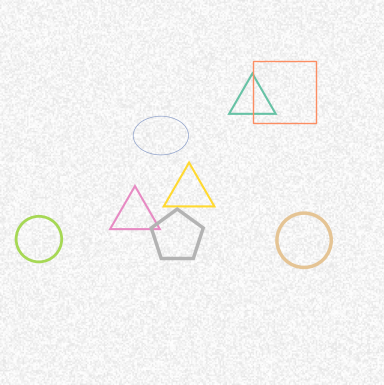[{"shape": "triangle", "thickness": 1.5, "radius": 0.35, "center": [0.656, 0.739]}, {"shape": "square", "thickness": 1, "radius": 0.41, "center": [0.738, 0.762]}, {"shape": "oval", "thickness": 0.5, "radius": 0.36, "center": [0.418, 0.648]}, {"shape": "triangle", "thickness": 1.5, "radius": 0.37, "center": [0.351, 0.442]}, {"shape": "circle", "thickness": 2, "radius": 0.3, "center": [0.101, 0.379]}, {"shape": "triangle", "thickness": 1.5, "radius": 0.38, "center": [0.491, 0.502]}, {"shape": "circle", "thickness": 2.5, "radius": 0.35, "center": [0.79, 0.376]}, {"shape": "pentagon", "thickness": 2.5, "radius": 0.35, "center": [0.46, 0.386]}]